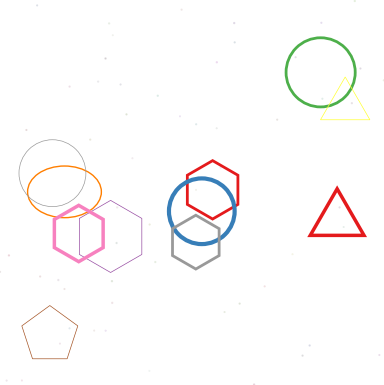[{"shape": "triangle", "thickness": 2.5, "radius": 0.4, "center": [0.876, 0.429]}, {"shape": "hexagon", "thickness": 2, "radius": 0.38, "center": [0.552, 0.507]}, {"shape": "circle", "thickness": 3, "radius": 0.43, "center": [0.524, 0.451]}, {"shape": "circle", "thickness": 2, "radius": 0.45, "center": [0.833, 0.812]}, {"shape": "hexagon", "thickness": 0.5, "radius": 0.47, "center": [0.287, 0.386]}, {"shape": "oval", "thickness": 1, "radius": 0.48, "center": [0.167, 0.502]}, {"shape": "triangle", "thickness": 0.5, "radius": 0.37, "center": [0.897, 0.726]}, {"shape": "pentagon", "thickness": 0.5, "radius": 0.38, "center": [0.129, 0.13]}, {"shape": "hexagon", "thickness": 2.5, "radius": 0.37, "center": [0.205, 0.393]}, {"shape": "hexagon", "thickness": 2, "radius": 0.35, "center": [0.509, 0.371]}, {"shape": "circle", "thickness": 0.5, "radius": 0.43, "center": [0.136, 0.55]}]